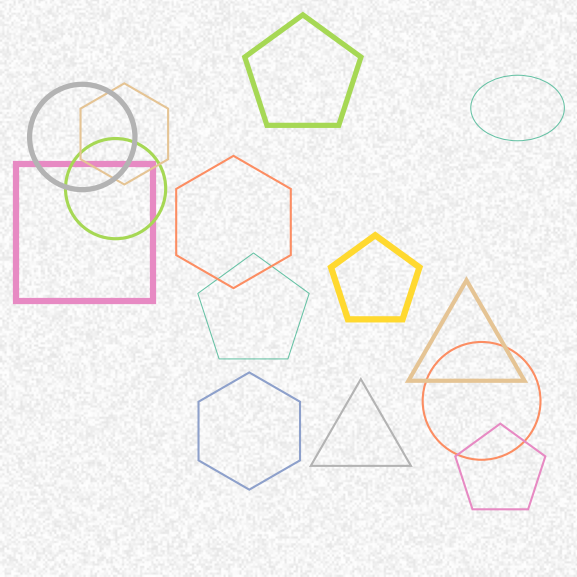[{"shape": "pentagon", "thickness": 0.5, "radius": 0.51, "center": [0.439, 0.46]}, {"shape": "oval", "thickness": 0.5, "radius": 0.41, "center": [0.896, 0.812]}, {"shape": "circle", "thickness": 1, "radius": 0.51, "center": [0.834, 0.305]}, {"shape": "hexagon", "thickness": 1, "radius": 0.57, "center": [0.404, 0.615]}, {"shape": "hexagon", "thickness": 1, "radius": 0.51, "center": [0.432, 0.253]}, {"shape": "square", "thickness": 3, "radius": 0.59, "center": [0.146, 0.597]}, {"shape": "pentagon", "thickness": 1, "radius": 0.41, "center": [0.866, 0.184]}, {"shape": "pentagon", "thickness": 2.5, "radius": 0.53, "center": [0.524, 0.868]}, {"shape": "circle", "thickness": 1.5, "radius": 0.43, "center": [0.2, 0.673]}, {"shape": "pentagon", "thickness": 3, "radius": 0.4, "center": [0.65, 0.511]}, {"shape": "triangle", "thickness": 2, "radius": 0.58, "center": [0.808, 0.398]}, {"shape": "hexagon", "thickness": 1, "radius": 0.44, "center": [0.215, 0.767]}, {"shape": "triangle", "thickness": 1, "radius": 0.5, "center": [0.625, 0.243]}, {"shape": "circle", "thickness": 2.5, "radius": 0.46, "center": [0.142, 0.762]}]